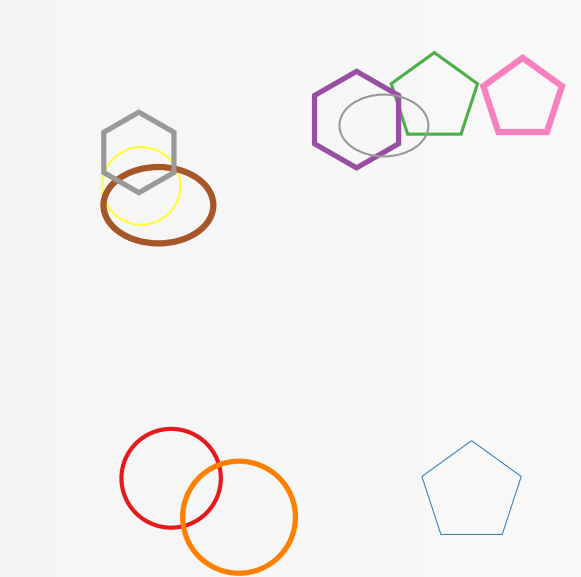[{"shape": "circle", "thickness": 2, "radius": 0.43, "center": [0.294, 0.171]}, {"shape": "pentagon", "thickness": 0.5, "radius": 0.45, "center": [0.811, 0.146]}, {"shape": "pentagon", "thickness": 1.5, "radius": 0.39, "center": [0.747, 0.83]}, {"shape": "hexagon", "thickness": 2.5, "radius": 0.42, "center": [0.613, 0.792]}, {"shape": "circle", "thickness": 2.5, "radius": 0.48, "center": [0.411, 0.104]}, {"shape": "circle", "thickness": 1, "radius": 0.34, "center": [0.243, 0.677]}, {"shape": "oval", "thickness": 3, "radius": 0.47, "center": [0.273, 0.644]}, {"shape": "pentagon", "thickness": 3, "radius": 0.36, "center": [0.899, 0.828]}, {"shape": "hexagon", "thickness": 2.5, "radius": 0.35, "center": [0.239, 0.735]}, {"shape": "oval", "thickness": 1, "radius": 0.38, "center": [0.66, 0.782]}]